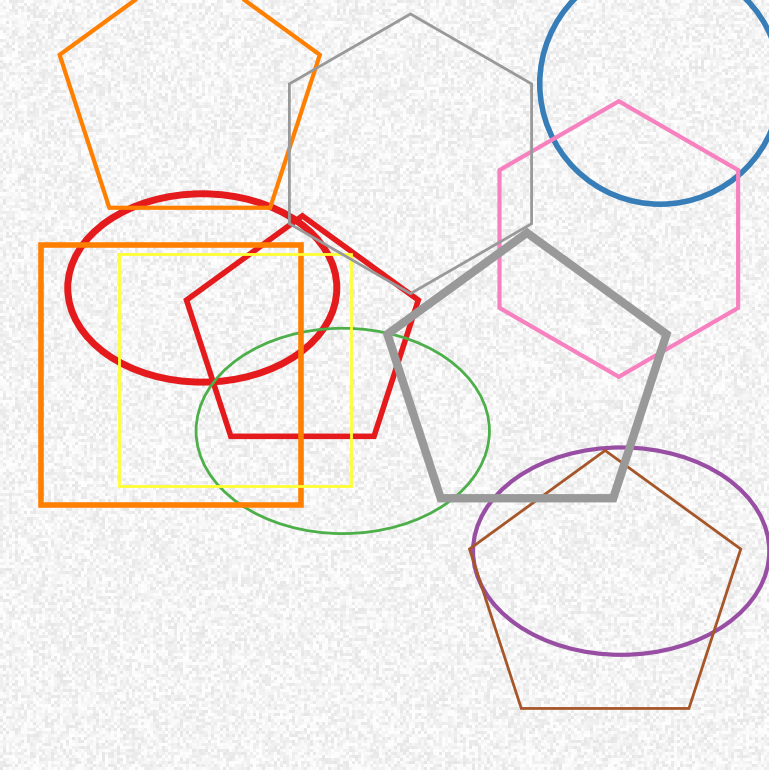[{"shape": "oval", "thickness": 2.5, "radius": 0.87, "center": [0.263, 0.626]}, {"shape": "pentagon", "thickness": 2, "radius": 0.79, "center": [0.393, 0.561]}, {"shape": "circle", "thickness": 2, "radius": 0.78, "center": [0.857, 0.891]}, {"shape": "oval", "thickness": 1, "radius": 0.95, "center": [0.445, 0.44]}, {"shape": "oval", "thickness": 1.5, "radius": 0.96, "center": [0.807, 0.284]}, {"shape": "pentagon", "thickness": 1.5, "radius": 0.89, "center": [0.246, 0.874]}, {"shape": "square", "thickness": 2, "radius": 0.84, "center": [0.223, 0.513]}, {"shape": "square", "thickness": 1, "radius": 0.75, "center": [0.305, 0.519]}, {"shape": "pentagon", "thickness": 1, "radius": 0.93, "center": [0.786, 0.23]}, {"shape": "hexagon", "thickness": 1.5, "radius": 0.89, "center": [0.804, 0.69]}, {"shape": "pentagon", "thickness": 3, "radius": 0.95, "center": [0.684, 0.507]}, {"shape": "hexagon", "thickness": 1, "radius": 0.91, "center": [0.533, 0.8]}]